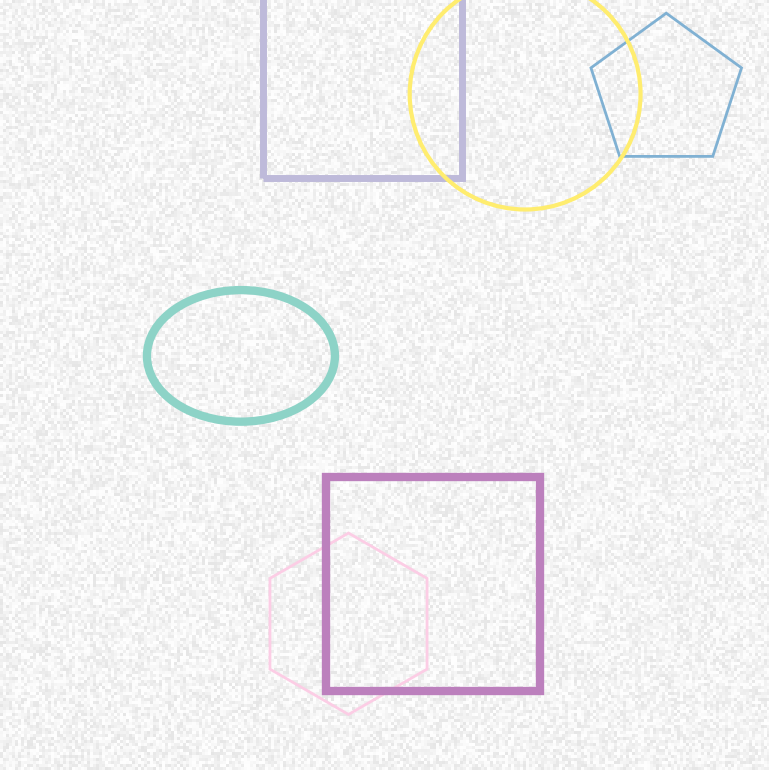[{"shape": "oval", "thickness": 3, "radius": 0.61, "center": [0.313, 0.538]}, {"shape": "square", "thickness": 2.5, "radius": 0.65, "center": [0.471, 0.898]}, {"shape": "pentagon", "thickness": 1, "radius": 0.51, "center": [0.865, 0.88]}, {"shape": "hexagon", "thickness": 1, "radius": 0.59, "center": [0.453, 0.19]}, {"shape": "square", "thickness": 3, "radius": 0.69, "center": [0.563, 0.241]}, {"shape": "circle", "thickness": 1.5, "radius": 0.75, "center": [0.682, 0.878]}]